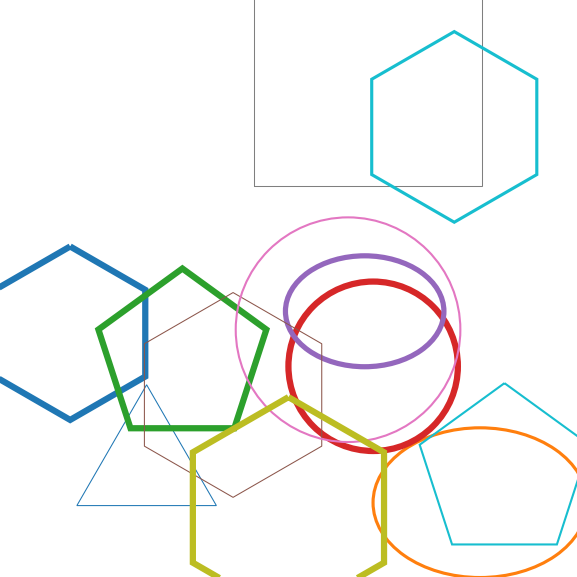[{"shape": "triangle", "thickness": 0.5, "radius": 0.7, "center": [0.254, 0.193]}, {"shape": "hexagon", "thickness": 3, "radius": 0.75, "center": [0.122, 0.422]}, {"shape": "oval", "thickness": 1.5, "radius": 0.93, "center": [0.831, 0.129]}, {"shape": "pentagon", "thickness": 3, "radius": 0.76, "center": [0.316, 0.381]}, {"shape": "circle", "thickness": 3, "radius": 0.73, "center": [0.646, 0.365]}, {"shape": "oval", "thickness": 2.5, "radius": 0.69, "center": [0.631, 0.46]}, {"shape": "hexagon", "thickness": 0.5, "radius": 0.89, "center": [0.404, 0.315]}, {"shape": "circle", "thickness": 1, "radius": 0.97, "center": [0.603, 0.428]}, {"shape": "square", "thickness": 0.5, "radius": 0.99, "center": [0.638, 0.874]}, {"shape": "hexagon", "thickness": 3, "radius": 0.96, "center": [0.499, 0.12]}, {"shape": "hexagon", "thickness": 1.5, "radius": 0.83, "center": [0.787, 0.779]}, {"shape": "pentagon", "thickness": 1, "radius": 0.77, "center": [0.874, 0.181]}]